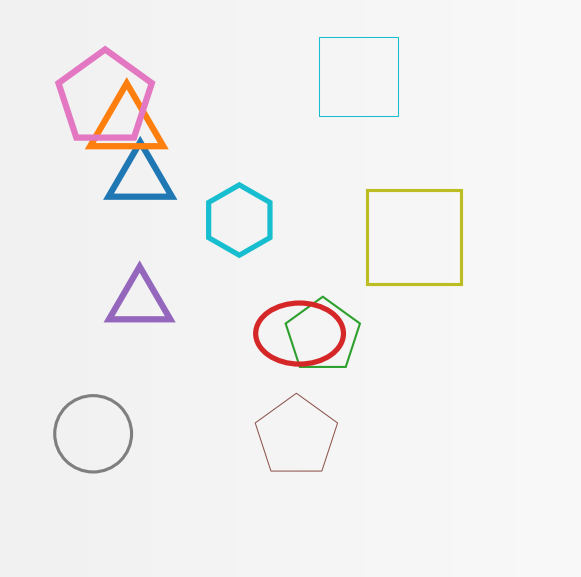[{"shape": "triangle", "thickness": 3, "radius": 0.32, "center": [0.241, 0.69]}, {"shape": "triangle", "thickness": 3, "radius": 0.36, "center": [0.218, 0.782]}, {"shape": "pentagon", "thickness": 1, "radius": 0.34, "center": [0.555, 0.418]}, {"shape": "oval", "thickness": 2.5, "radius": 0.38, "center": [0.515, 0.422]}, {"shape": "triangle", "thickness": 3, "radius": 0.3, "center": [0.24, 0.477]}, {"shape": "pentagon", "thickness": 0.5, "radius": 0.37, "center": [0.51, 0.244]}, {"shape": "pentagon", "thickness": 3, "radius": 0.42, "center": [0.181, 0.829]}, {"shape": "circle", "thickness": 1.5, "radius": 0.33, "center": [0.16, 0.248]}, {"shape": "square", "thickness": 1.5, "radius": 0.41, "center": [0.712, 0.588]}, {"shape": "hexagon", "thickness": 2.5, "radius": 0.3, "center": [0.412, 0.618]}, {"shape": "square", "thickness": 0.5, "radius": 0.34, "center": [0.617, 0.867]}]